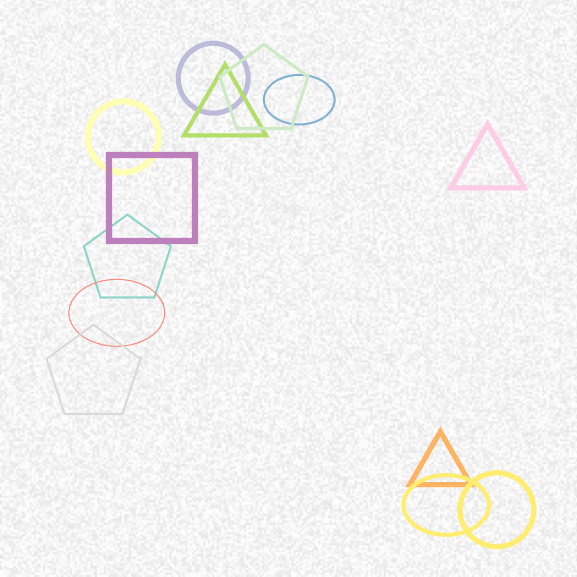[{"shape": "pentagon", "thickness": 1, "radius": 0.4, "center": [0.221, 0.548]}, {"shape": "circle", "thickness": 3, "radius": 0.31, "center": [0.213, 0.762]}, {"shape": "circle", "thickness": 2.5, "radius": 0.3, "center": [0.369, 0.864]}, {"shape": "oval", "thickness": 0.5, "radius": 0.41, "center": [0.202, 0.457]}, {"shape": "oval", "thickness": 1, "radius": 0.31, "center": [0.518, 0.827]}, {"shape": "triangle", "thickness": 2.5, "radius": 0.31, "center": [0.762, 0.191]}, {"shape": "triangle", "thickness": 2, "radius": 0.41, "center": [0.39, 0.806]}, {"shape": "triangle", "thickness": 2.5, "radius": 0.37, "center": [0.844, 0.711]}, {"shape": "pentagon", "thickness": 1, "radius": 0.43, "center": [0.162, 0.351]}, {"shape": "square", "thickness": 3, "radius": 0.37, "center": [0.263, 0.657]}, {"shape": "pentagon", "thickness": 1.5, "radius": 0.4, "center": [0.457, 0.842]}, {"shape": "circle", "thickness": 2.5, "radius": 0.32, "center": [0.86, 0.116]}, {"shape": "oval", "thickness": 2, "radius": 0.37, "center": [0.773, 0.125]}]